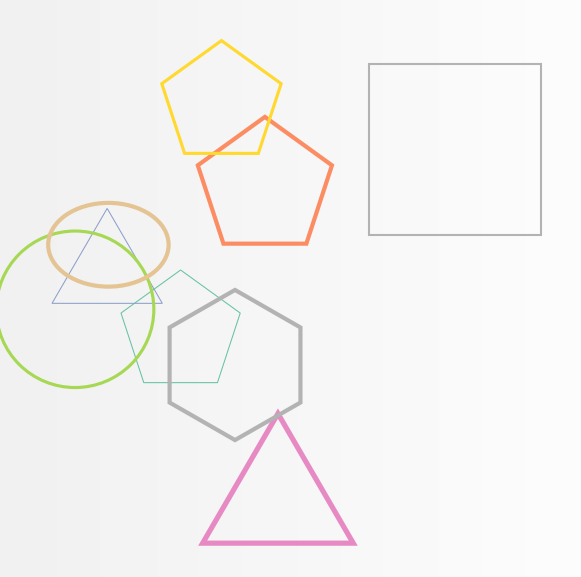[{"shape": "pentagon", "thickness": 0.5, "radius": 0.54, "center": [0.311, 0.424]}, {"shape": "pentagon", "thickness": 2, "radius": 0.61, "center": [0.456, 0.675]}, {"shape": "triangle", "thickness": 0.5, "radius": 0.55, "center": [0.184, 0.529]}, {"shape": "triangle", "thickness": 2.5, "radius": 0.75, "center": [0.478, 0.133]}, {"shape": "circle", "thickness": 1.5, "radius": 0.68, "center": [0.129, 0.464]}, {"shape": "pentagon", "thickness": 1.5, "radius": 0.54, "center": [0.381, 0.821]}, {"shape": "oval", "thickness": 2, "radius": 0.52, "center": [0.186, 0.575]}, {"shape": "square", "thickness": 1, "radius": 0.74, "center": [0.783, 0.74]}, {"shape": "hexagon", "thickness": 2, "radius": 0.65, "center": [0.404, 0.367]}]